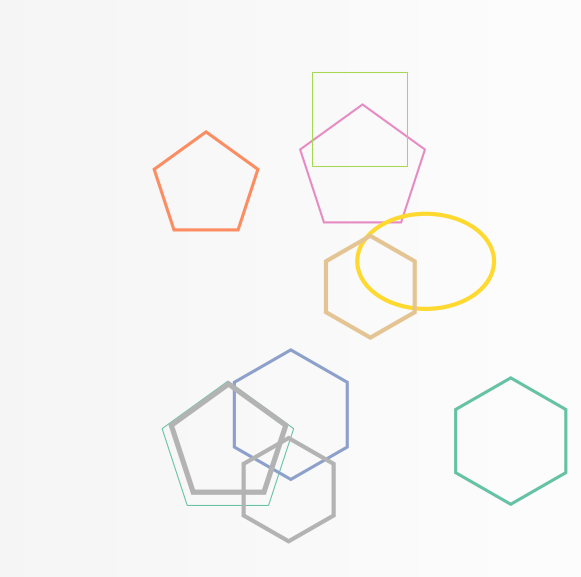[{"shape": "hexagon", "thickness": 1.5, "radius": 0.55, "center": [0.879, 0.235]}, {"shape": "pentagon", "thickness": 0.5, "radius": 0.59, "center": [0.392, 0.22]}, {"shape": "pentagon", "thickness": 1.5, "radius": 0.47, "center": [0.354, 0.677]}, {"shape": "hexagon", "thickness": 1.5, "radius": 0.56, "center": [0.5, 0.281]}, {"shape": "pentagon", "thickness": 1, "radius": 0.56, "center": [0.624, 0.705]}, {"shape": "square", "thickness": 0.5, "radius": 0.41, "center": [0.619, 0.793]}, {"shape": "oval", "thickness": 2, "radius": 0.59, "center": [0.732, 0.547]}, {"shape": "hexagon", "thickness": 2, "radius": 0.44, "center": [0.637, 0.503]}, {"shape": "hexagon", "thickness": 2, "radius": 0.45, "center": [0.497, 0.151]}, {"shape": "pentagon", "thickness": 2.5, "radius": 0.52, "center": [0.393, 0.231]}]